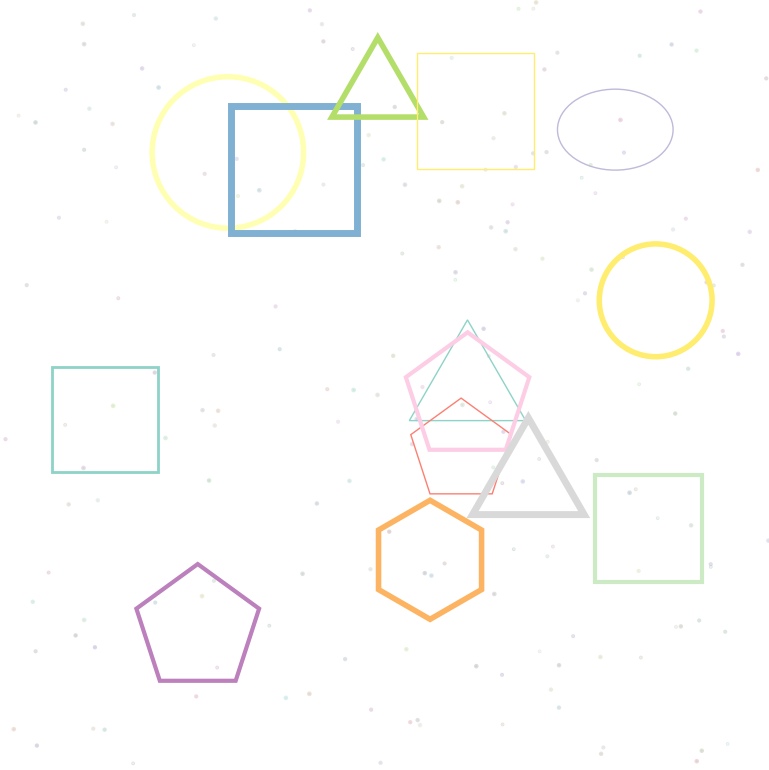[{"shape": "square", "thickness": 1, "radius": 0.34, "center": [0.136, 0.456]}, {"shape": "triangle", "thickness": 0.5, "radius": 0.44, "center": [0.607, 0.497]}, {"shape": "circle", "thickness": 2, "radius": 0.49, "center": [0.296, 0.802]}, {"shape": "oval", "thickness": 0.5, "radius": 0.38, "center": [0.799, 0.832]}, {"shape": "pentagon", "thickness": 0.5, "radius": 0.34, "center": [0.599, 0.414]}, {"shape": "square", "thickness": 2.5, "radius": 0.41, "center": [0.382, 0.78]}, {"shape": "hexagon", "thickness": 2, "radius": 0.39, "center": [0.559, 0.273]}, {"shape": "triangle", "thickness": 2, "radius": 0.34, "center": [0.491, 0.882]}, {"shape": "pentagon", "thickness": 1.5, "radius": 0.42, "center": [0.607, 0.484]}, {"shape": "triangle", "thickness": 2.5, "radius": 0.42, "center": [0.686, 0.374]}, {"shape": "pentagon", "thickness": 1.5, "radius": 0.42, "center": [0.257, 0.184]}, {"shape": "square", "thickness": 1.5, "radius": 0.35, "center": [0.842, 0.314]}, {"shape": "circle", "thickness": 2, "radius": 0.37, "center": [0.852, 0.61]}, {"shape": "square", "thickness": 0.5, "radius": 0.38, "center": [0.617, 0.856]}]